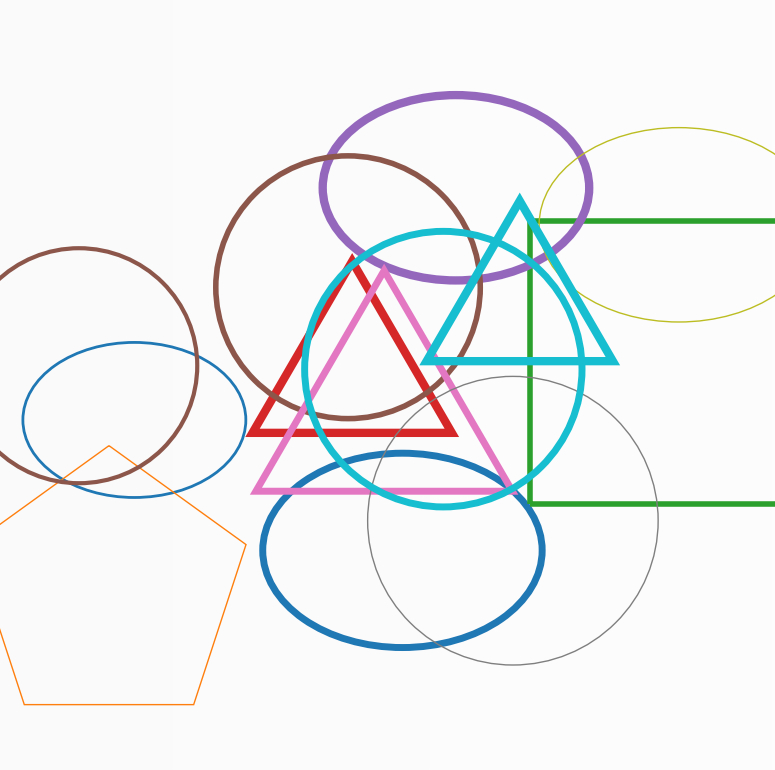[{"shape": "oval", "thickness": 2.5, "radius": 0.9, "center": [0.519, 0.285]}, {"shape": "oval", "thickness": 1, "radius": 0.72, "center": [0.173, 0.455]}, {"shape": "pentagon", "thickness": 0.5, "radius": 0.93, "center": [0.141, 0.235]}, {"shape": "square", "thickness": 2, "radius": 0.92, "center": [0.868, 0.529]}, {"shape": "triangle", "thickness": 3, "radius": 0.74, "center": [0.454, 0.512]}, {"shape": "oval", "thickness": 3, "radius": 0.86, "center": [0.588, 0.756]}, {"shape": "circle", "thickness": 2, "radius": 0.85, "center": [0.449, 0.627]}, {"shape": "circle", "thickness": 1.5, "radius": 0.76, "center": [0.102, 0.525]}, {"shape": "triangle", "thickness": 2.5, "radius": 0.96, "center": [0.496, 0.458]}, {"shape": "circle", "thickness": 0.5, "radius": 0.94, "center": [0.662, 0.324]}, {"shape": "oval", "thickness": 0.5, "radius": 0.9, "center": [0.876, 0.708]}, {"shape": "circle", "thickness": 2.5, "radius": 0.89, "center": [0.572, 0.521]}, {"shape": "triangle", "thickness": 3, "radius": 0.69, "center": [0.671, 0.6]}]